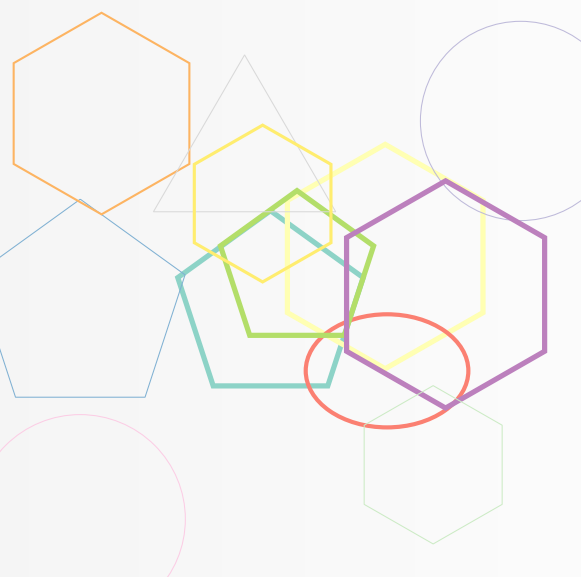[{"shape": "pentagon", "thickness": 2.5, "radius": 0.84, "center": [0.465, 0.467]}, {"shape": "hexagon", "thickness": 2.5, "radius": 0.97, "center": [0.663, 0.555]}, {"shape": "circle", "thickness": 0.5, "radius": 0.86, "center": [0.896, 0.79]}, {"shape": "oval", "thickness": 2, "radius": 0.7, "center": [0.666, 0.357]}, {"shape": "pentagon", "thickness": 0.5, "radius": 0.95, "center": [0.138, 0.465]}, {"shape": "hexagon", "thickness": 1, "radius": 0.87, "center": [0.175, 0.802]}, {"shape": "pentagon", "thickness": 2.5, "radius": 0.69, "center": [0.511, 0.531]}, {"shape": "circle", "thickness": 0.5, "radius": 0.9, "center": [0.138, 0.1]}, {"shape": "triangle", "thickness": 0.5, "radius": 0.91, "center": [0.421, 0.723]}, {"shape": "hexagon", "thickness": 2.5, "radius": 0.98, "center": [0.767, 0.489]}, {"shape": "hexagon", "thickness": 0.5, "radius": 0.69, "center": [0.745, 0.194]}, {"shape": "hexagon", "thickness": 1.5, "radius": 0.68, "center": [0.452, 0.647]}]